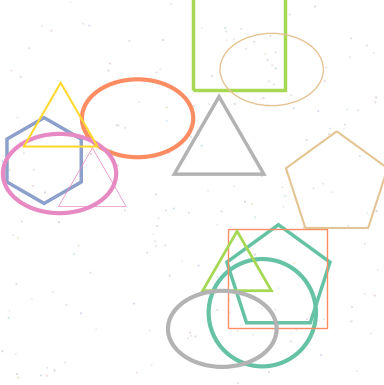[{"shape": "circle", "thickness": 3, "radius": 0.7, "center": [0.681, 0.188]}, {"shape": "pentagon", "thickness": 2.5, "radius": 0.7, "center": [0.723, 0.276]}, {"shape": "oval", "thickness": 3, "radius": 0.72, "center": [0.357, 0.693]}, {"shape": "square", "thickness": 1, "radius": 0.64, "center": [0.722, 0.276]}, {"shape": "hexagon", "thickness": 2.5, "radius": 0.56, "center": [0.115, 0.583]}, {"shape": "triangle", "thickness": 0.5, "radius": 0.51, "center": [0.24, 0.514]}, {"shape": "oval", "thickness": 3, "radius": 0.74, "center": [0.155, 0.549]}, {"shape": "square", "thickness": 2.5, "radius": 0.6, "center": [0.621, 0.886]}, {"shape": "triangle", "thickness": 2, "radius": 0.52, "center": [0.616, 0.296]}, {"shape": "triangle", "thickness": 1.5, "radius": 0.55, "center": [0.158, 0.675]}, {"shape": "oval", "thickness": 1, "radius": 0.67, "center": [0.706, 0.819]}, {"shape": "pentagon", "thickness": 1.5, "radius": 0.69, "center": [0.875, 0.52]}, {"shape": "triangle", "thickness": 2.5, "radius": 0.67, "center": [0.569, 0.615]}, {"shape": "oval", "thickness": 3, "radius": 0.71, "center": [0.577, 0.146]}]